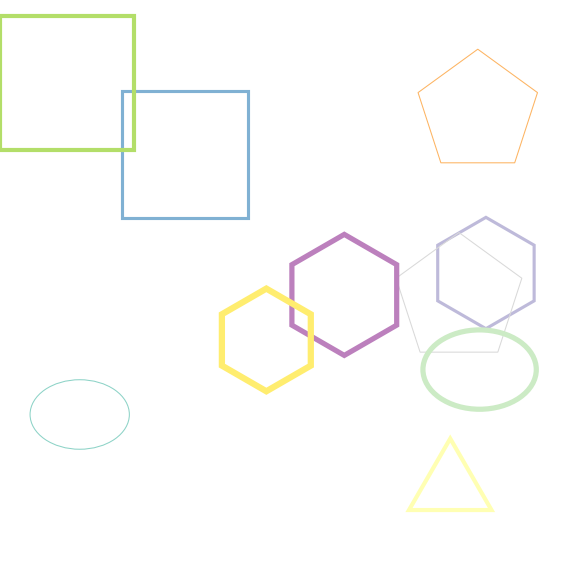[{"shape": "oval", "thickness": 0.5, "radius": 0.43, "center": [0.138, 0.281]}, {"shape": "triangle", "thickness": 2, "radius": 0.41, "center": [0.78, 0.157]}, {"shape": "hexagon", "thickness": 1.5, "radius": 0.48, "center": [0.841, 0.526]}, {"shape": "square", "thickness": 1.5, "radius": 0.55, "center": [0.321, 0.732]}, {"shape": "pentagon", "thickness": 0.5, "radius": 0.54, "center": [0.827, 0.805]}, {"shape": "square", "thickness": 2, "radius": 0.58, "center": [0.116, 0.855]}, {"shape": "pentagon", "thickness": 0.5, "radius": 0.57, "center": [0.795, 0.482]}, {"shape": "hexagon", "thickness": 2.5, "radius": 0.52, "center": [0.596, 0.488]}, {"shape": "oval", "thickness": 2.5, "radius": 0.49, "center": [0.83, 0.359]}, {"shape": "hexagon", "thickness": 3, "radius": 0.44, "center": [0.461, 0.41]}]